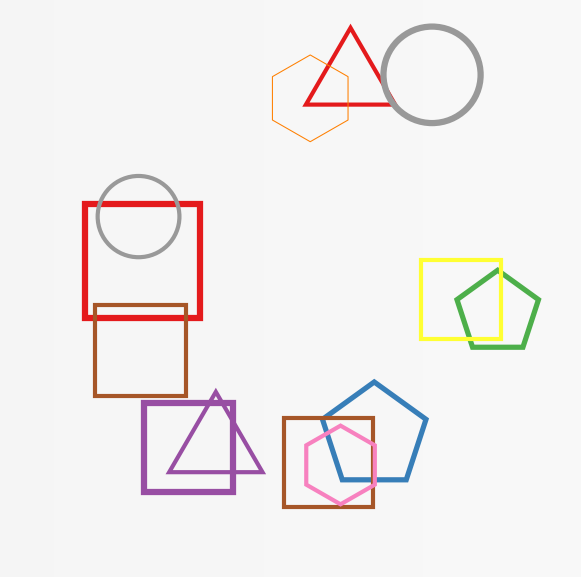[{"shape": "square", "thickness": 3, "radius": 0.49, "center": [0.245, 0.547]}, {"shape": "triangle", "thickness": 2, "radius": 0.44, "center": [0.603, 0.862]}, {"shape": "pentagon", "thickness": 2.5, "radius": 0.47, "center": [0.644, 0.244]}, {"shape": "pentagon", "thickness": 2.5, "radius": 0.37, "center": [0.856, 0.457]}, {"shape": "triangle", "thickness": 2, "radius": 0.46, "center": [0.371, 0.228]}, {"shape": "square", "thickness": 3, "radius": 0.38, "center": [0.324, 0.224]}, {"shape": "hexagon", "thickness": 0.5, "radius": 0.38, "center": [0.534, 0.829]}, {"shape": "square", "thickness": 2, "radius": 0.34, "center": [0.792, 0.481]}, {"shape": "square", "thickness": 2, "radius": 0.39, "center": [0.242, 0.392]}, {"shape": "square", "thickness": 2, "radius": 0.39, "center": [0.565, 0.198]}, {"shape": "hexagon", "thickness": 2, "radius": 0.34, "center": [0.586, 0.194]}, {"shape": "circle", "thickness": 3, "radius": 0.42, "center": [0.743, 0.87]}, {"shape": "circle", "thickness": 2, "radius": 0.35, "center": [0.238, 0.624]}]